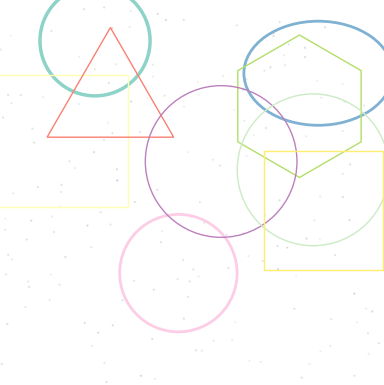[{"shape": "circle", "thickness": 2.5, "radius": 0.72, "center": [0.247, 0.894]}, {"shape": "square", "thickness": 1, "radius": 0.86, "center": [0.162, 0.633]}, {"shape": "triangle", "thickness": 1, "radius": 0.95, "center": [0.287, 0.739]}, {"shape": "oval", "thickness": 2, "radius": 0.97, "center": [0.827, 0.81]}, {"shape": "hexagon", "thickness": 1, "radius": 0.92, "center": [0.778, 0.724]}, {"shape": "circle", "thickness": 2, "radius": 0.76, "center": [0.463, 0.291]}, {"shape": "circle", "thickness": 1, "radius": 0.98, "center": [0.574, 0.581]}, {"shape": "circle", "thickness": 1, "radius": 0.99, "center": [0.813, 0.559]}, {"shape": "square", "thickness": 1, "radius": 0.77, "center": [0.84, 0.453]}]